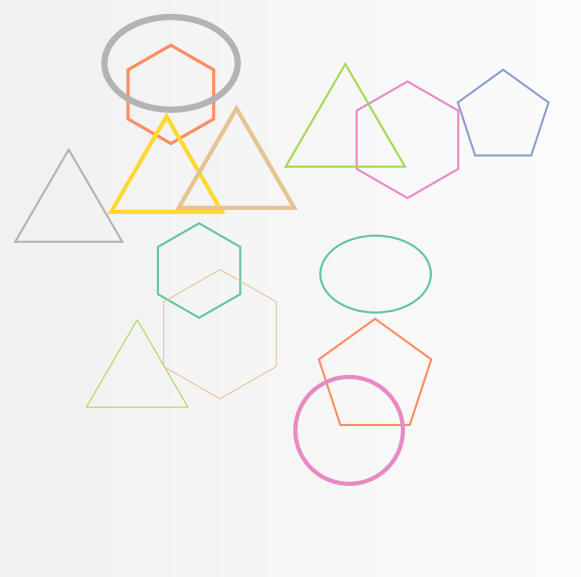[{"shape": "hexagon", "thickness": 1, "radius": 0.41, "center": [0.343, 0.531]}, {"shape": "oval", "thickness": 1, "radius": 0.48, "center": [0.646, 0.524]}, {"shape": "hexagon", "thickness": 1.5, "radius": 0.43, "center": [0.294, 0.836]}, {"shape": "pentagon", "thickness": 1, "radius": 0.51, "center": [0.645, 0.345]}, {"shape": "pentagon", "thickness": 1, "radius": 0.41, "center": [0.866, 0.796]}, {"shape": "hexagon", "thickness": 1, "radius": 0.5, "center": [0.701, 0.757]}, {"shape": "circle", "thickness": 2, "radius": 0.46, "center": [0.601, 0.254]}, {"shape": "triangle", "thickness": 0.5, "radius": 0.5, "center": [0.236, 0.345]}, {"shape": "triangle", "thickness": 1, "radius": 0.59, "center": [0.594, 0.77]}, {"shape": "triangle", "thickness": 2, "radius": 0.55, "center": [0.287, 0.687]}, {"shape": "hexagon", "thickness": 0.5, "radius": 0.56, "center": [0.378, 0.42]}, {"shape": "triangle", "thickness": 2, "radius": 0.57, "center": [0.407, 0.697]}, {"shape": "triangle", "thickness": 1, "radius": 0.53, "center": [0.118, 0.634]}, {"shape": "oval", "thickness": 3, "radius": 0.57, "center": [0.294, 0.889]}]